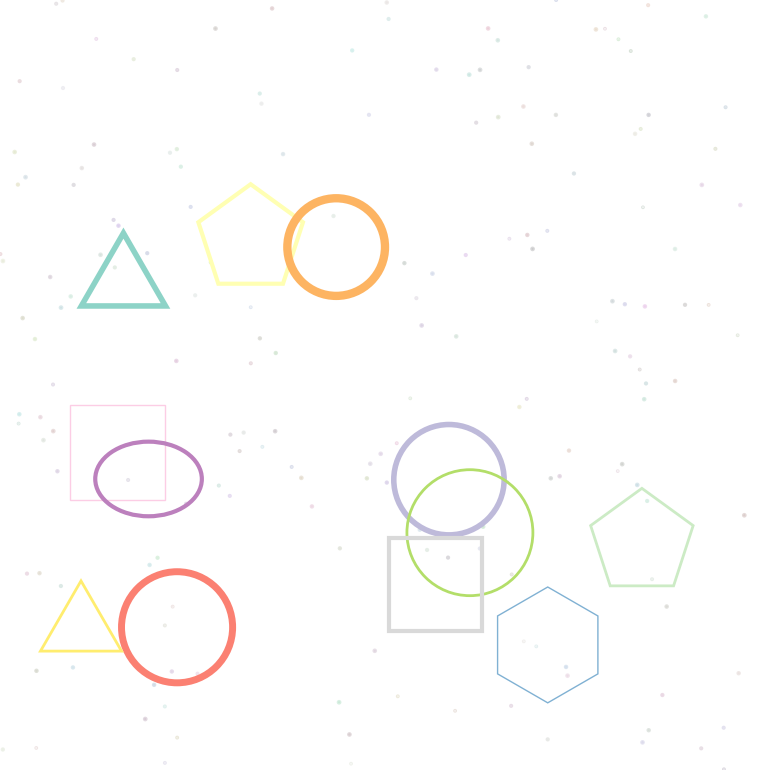[{"shape": "triangle", "thickness": 2, "radius": 0.32, "center": [0.16, 0.634]}, {"shape": "pentagon", "thickness": 1.5, "radius": 0.36, "center": [0.326, 0.689]}, {"shape": "circle", "thickness": 2, "radius": 0.36, "center": [0.583, 0.377]}, {"shape": "circle", "thickness": 2.5, "radius": 0.36, "center": [0.23, 0.185]}, {"shape": "hexagon", "thickness": 0.5, "radius": 0.38, "center": [0.711, 0.162]}, {"shape": "circle", "thickness": 3, "radius": 0.32, "center": [0.437, 0.679]}, {"shape": "circle", "thickness": 1, "radius": 0.41, "center": [0.61, 0.308]}, {"shape": "square", "thickness": 0.5, "radius": 0.31, "center": [0.153, 0.412]}, {"shape": "square", "thickness": 1.5, "radius": 0.3, "center": [0.566, 0.241]}, {"shape": "oval", "thickness": 1.5, "radius": 0.35, "center": [0.193, 0.378]}, {"shape": "pentagon", "thickness": 1, "radius": 0.35, "center": [0.834, 0.296]}, {"shape": "triangle", "thickness": 1, "radius": 0.3, "center": [0.105, 0.185]}]